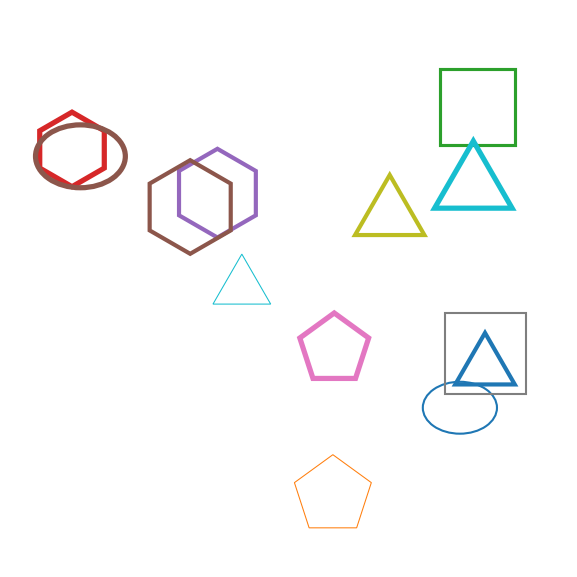[{"shape": "triangle", "thickness": 2, "radius": 0.3, "center": [0.84, 0.363]}, {"shape": "oval", "thickness": 1, "radius": 0.32, "center": [0.796, 0.293]}, {"shape": "pentagon", "thickness": 0.5, "radius": 0.35, "center": [0.576, 0.142]}, {"shape": "square", "thickness": 1.5, "radius": 0.33, "center": [0.826, 0.814]}, {"shape": "hexagon", "thickness": 2.5, "radius": 0.32, "center": [0.125, 0.74]}, {"shape": "hexagon", "thickness": 2, "radius": 0.38, "center": [0.376, 0.665]}, {"shape": "oval", "thickness": 2.5, "radius": 0.39, "center": [0.139, 0.728]}, {"shape": "hexagon", "thickness": 2, "radius": 0.41, "center": [0.329, 0.641]}, {"shape": "pentagon", "thickness": 2.5, "radius": 0.31, "center": [0.579, 0.395]}, {"shape": "square", "thickness": 1, "radius": 0.35, "center": [0.841, 0.387]}, {"shape": "triangle", "thickness": 2, "radius": 0.35, "center": [0.675, 0.627]}, {"shape": "triangle", "thickness": 0.5, "radius": 0.29, "center": [0.419, 0.501]}, {"shape": "triangle", "thickness": 2.5, "radius": 0.39, "center": [0.82, 0.677]}]